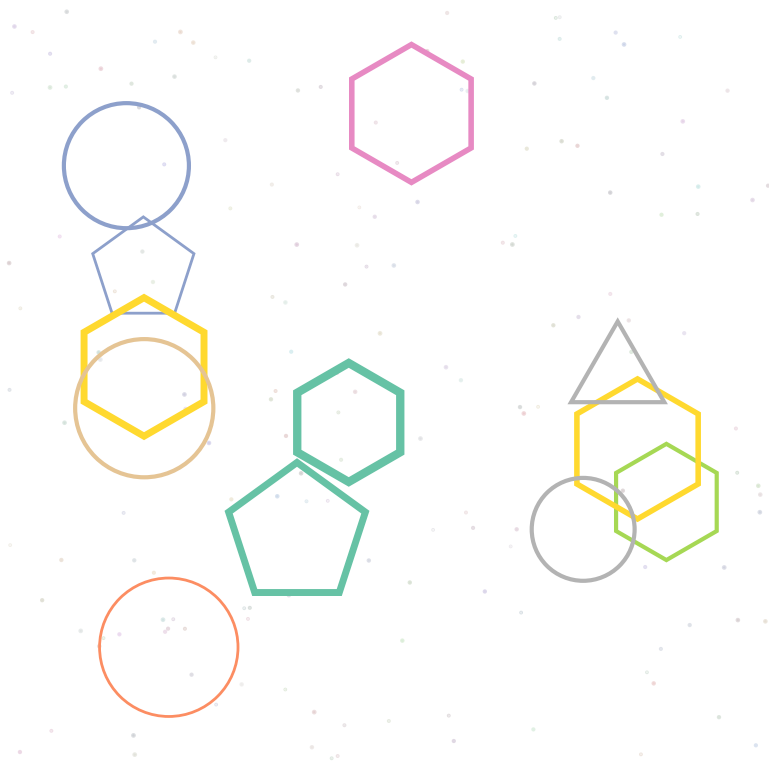[{"shape": "hexagon", "thickness": 3, "radius": 0.39, "center": [0.453, 0.451]}, {"shape": "pentagon", "thickness": 2.5, "radius": 0.47, "center": [0.386, 0.306]}, {"shape": "circle", "thickness": 1, "radius": 0.45, "center": [0.219, 0.159]}, {"shape": "circle", "thickness": 1.5, "radius": 0.41, "center": [0.164, 0.785]}, {"shape": "pentagon", "thickness": 1, "radius": 0.35, "center": [0.186, 0.649]}, {"shape": "hexagon", "thickness": 2, "radius": 0.45, "center": [0.534, 0.853]}, {"shape": "hexagon", "thickness": 1.5, "radius": 0.38, "center": [0.865, 0.348]}, {"shape": "hexagon", "thickness": 2, "radius": 0.45, "center": [0.828, 0.417]}, {"shape": "hexagon", "thickness": 2.5, "radius": 0.45, "center": [0.187, 0.523]}, {"shape": "circle", "thickness": 1.5, "radius": 0.45, "center": [0.187, 0.47]}, {"shape": "circle", "thickness": 1.5, "radius": 0.33, "center": [0.757, 0.313]}, {"shape": "triangle", "thickness": 1.5, "radius": 0.35, "center": [0.802, 0.513]}]